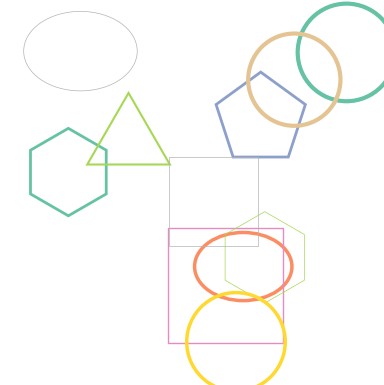[{"shape": "hexagon", "thickness": 2, "radius": 0.57, "center": [0.178, 0.553]}, {"shape": "circle", "thickness": 3, "radius": 0.63, "center": [0.9, 0.864]}, {"shape": "oval", "thickness": 2.5, "radius": 0.63, "center": [0.632, 0.308]}, {"shape": "pentagon", "thickness": 2, "radius": 0.61, "center": [0.677, 0.691]}, {"shape": "square", "thickness": 1, "radius": 0.74, "center": [0.585, 0.258]}, {"shape": "triangle", "thickness": 1.5, "radius": 0.62, "center": [0.334, 0.635]}, {"shape": "hexagon", "thickness": 0.5, "radius": 0.59, "center": [0.688, 0.332]}, {"shape": "circle", "thickness": 2.5, "radius": 0.64, "center": [0.613, 0.112]}, {"shape": "circle", "thickness": 3, "radius": 0.6, "center": [0.764, 0.793]}, {"shape": "square", "thickness": 0.5, "radius": 0.58, "center": [0.554, 0.477]}, {"shape": "oval", "thickness": 0.5, "radius": 0.74, "center": [0.209, 0.867]}]